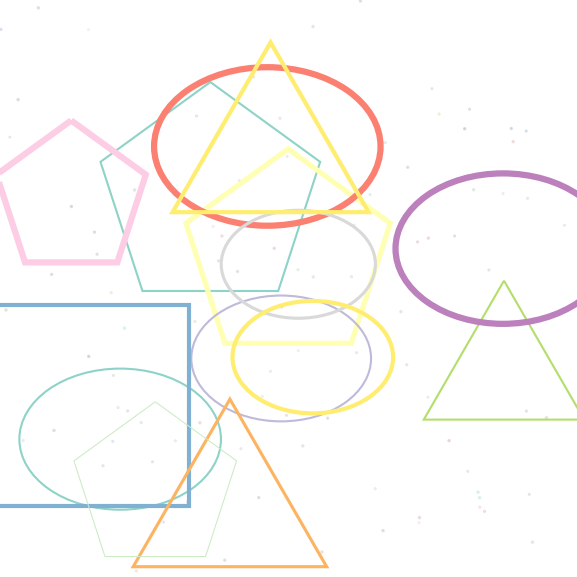[{"shape": "pentagon", "thickness": 1, "radius": 1.0, "center": [0.364, 0.657]}, {"shape": "oval", "thickness": 1, "radius": 0.87, "center": [0.208, 0.239]}, {"shape": "pentagon", "thickness": 2.5, "radius": 0.93, "center": [0.499, 0.555]}, {"shape": "oval", "thickness": 1, "radius": 0.78, "center": [0.487, 0.378]}, {"shape": "oval", "thickness": 3, "radius": 0.98, "center": [0.463, 0.746]}, {"shape": "square", "thickness": 2, "radius": 0.87, "center": [0.153, 0.298]}, {"shape": "triangle", "thickness": 1.5, "radius": 0.97, "center": [0.398, 0.115]}, {"shape": "triangle", "thickness": 1, "radius": 0.8, "center": [0.873, 0.353]}, {"shape": "pentagon", "thickness": 3, "radius": 0.68, "center": [0.123, 0.655]}, {"shape": "oval", "thickness": 1.5, "radius": 0.67, "center": [0.517, 0.542]}, {"shape": "oval", "thickness": 3, "radius": 0.93, "center": [0.871, 0.569]}, {"shape": "pentagon", "thickness": 0.5, "radius": 0.74, "center": [0.269, 0.155]}, {"shape": "oval", "thickness": 2, "radius": 0.7, "center": [0.542, 0.381]}, {"shape": "triangle", "thickness": 2, "radius": 0.98, "center": [0.469, 0.73]}]